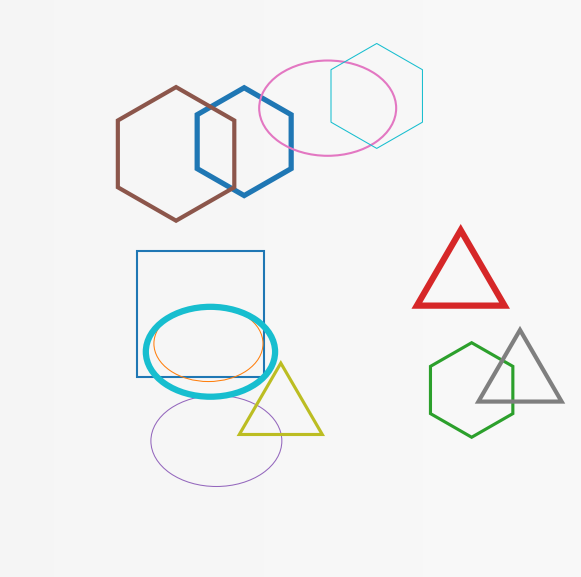[{"shape": "hexagon", "thickness": 2.5, "radius": 0.47, "center": [0.42, 0.754]}, {"shape": "square", "thickness": 1, "radius": 0.55, "center": [0.345, 0.455]}, {"shape": "oval", "thickness": 0.5, "radius": 0.47, "center": [0.359, 0.404]}, {"shape": "hexagon", "thickness": 1.5, "radius": 0.41, "center": [0.811, 0.324]}, {"shape": "triangle", "thickness": 3, "radius": 0.44, "center": [0.793, 0.513]}, {"shape": "oval", "thickness": 0.5, "radius": 0.56, "center": [0.372, 0.236]}, {"shape": "hexagon", "thickness": 2, "radius": 0.58, "center": [0.303, 0.733]}, {"shape": "oval", "thickness": 1, "radius": 0.59, "center": [0.564, 0.812]}, {"shape": "triangle", "thickness": 2, "radius": 0.41, "center": [0.895, 0.345]}, {"shape": "triangle", "thickness": 1.5, "radius": 0.41, "center": [0.483, 0.288]}, {"shape": "hexagon", "thickness": 0.5, "radius": 0.45, "center": [0.648, 0.833]}, {"shape": "oval", "thickness": 3, "radius": 0.56, "center": [0.362, 0.39]}]